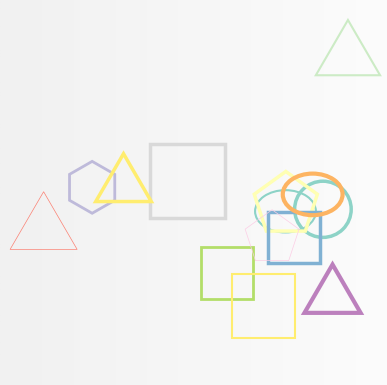[{"shape": "oval", "thickness": 1.5, "radius": 0.39, "center": [0.737, 0.451]}, {"shape": "circle", "thickness": 2.5, "radius": 0.36, "center": [0.833, 0.456]}, {"shape": "pentagon", "thickness": 2.5, "radius": 0.43, "center": [0.738, 0.469]}, {"shape": "hexagon", "thickness": 2, "radius": 0.34, "center": [0.238, 0.513]}, {"shape": "triangle", "thickness": 0.5, "radius": 0.5, "center": [0.113, 0.402]}, {"shape": "square", "thickness": 2.5, "radius": 0.33, "center": [0.76, 0.383]}, {"shape": "oval", "thickness": 3, "radius": 0.39, "center": [0.807, 0.495]}, {"shape": "square", "thickness": 2, "radius": 0.34, "center": [0.585, 0.29]}, {"shape": "pentagon", "thickness": 0.5, "radius": 0.37, "center": [0.702, 0.382]}, {"shape": "square", "thickness": 2.5, "radius": 0.48, "center": [0.484, 0.529]}, {"shape": "triangle", "thickness": 3, "radius": 0.42, "center": [0.858, 0.229]}, {"shape": "triangle", "thickness": 1.5, "radius": 0.48, "center": [0.898, 0.852]}, {"shape": "triangle", "thickness": 2.5, "radius": 0.41, "center": [0.319, 0.518]}, {"shape": "square", "thickness": 1.5, "radius": 0.41, "center": [0.68, 0.205]}]